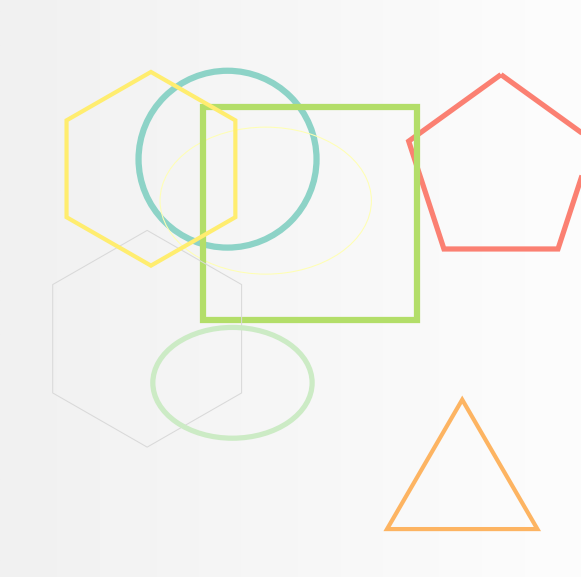[{"shape": "circle", "thickness": 3, "radius": 0.77, "center": [0.391, 0.724]}, {"shape": "oval", "thickness": 0.5, "radius": 0.91, "center": [0.457, 0.652]}, {"shape": "pentagon", "thickness": 2.5, "radius": 0.83, "center": [0.862, 0.703]}, {"shape": "triangle", "thickness": 2, "radius": 0.75, "center": [0.795, 0.158]}, {"shape": "square", "thickness": 3, "radius": 0.92, "center": [0.534, 0.629]}, {"shape": "hexagon", "thickness": 0.5, "radius": 0.94, "center": [0.253, 0.413]}, {"shape": "oval", "thickness": 2.5, "radius": 0.69, "center": [0.4, 0.336]}, {"shape": "hexagon", "thickness": 2, "radius": 0.84, "center": [0.26, 0.707]}]